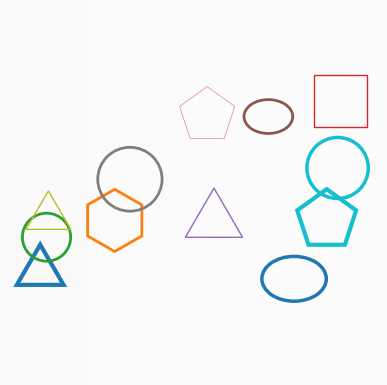[{"shape": "oval", "thickness": 2.5, "radius": 0.42, "center": [0.759, 0.276]}, {"shape": "triangle", "thickness": 3, "radius": 0.35, "center": [0.104, 0.295]}, {"shape": "hexagon", "thickness": 2, "radius": 0.4, "center": [0.296, 0.427]}, {"shape": "circle", "thickness": 2, "radius": 0.31, "center": [0.12, 0.384]}, {"shape": "square", "thickness": 1, "radius": 0.34, "center": [0.878, 0.737]}, {"shape": "triangle", "thickness": 1, "radius": 0.43, "center": [0.552, 0.426]}, {"shape": "oval", "thickness": 2, "radius": 0.31, "center": [0.693, 0.697]}, {"shape": "pentagon", "thickness": 0.5, "radius": 0.37, "center": [0.535, 0.7]}, {"shape": "circle", "thickness": 2, "radius": 0.41, "center": [0.335, 0.534]}, {"shape": "triangle", "thickness": 1, "radius": 0.33, "center": [0.125, 0.438]}, {"shape": "pentagon", "thickness": 3, "radius": 0.4, "center": [0.843, 0.429]}, {"shape": "circle", "thickness": 2.5, "radius": 0.4, "center": [0.871, 0.564]}]